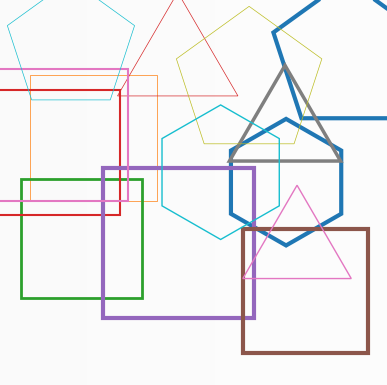[{"shape": "hexagon", "thickness": 3, "radius": 0.82, "center": [0.738, 0.527]}, {"shape": "pentagon", "thickness": 3, "radius": 1.0, "center": [0.895, 0.854]}, {"shape": "square", "thickness": 0.5, "radius": 0.82, "center": [0.242, 0.641]}, {"shape": "square", "thickness": 2, "radius": 0.78, "center": [0.21, 0.38]}, {"shape": "square", "thickness": 1.5, "radius": 0.81, "center": [0.147, 0.603]}, {"shape": "triangle", "thickness": 0.5, "radius": 0.9, "center": [0.459, 0.841]}, {"shape": "square", "thickness": 3, "radius": 0.98, "center": [0.46, 0.369]}, {"shape": "square", "thickness": 3, "radius": 0.81, "center": [0.788, 0.244]}, {"shape": "square", "thickness": 1.5, "radius": 0.86, "center": [0.159, 0.649]}, {"shape": "triangle", "thickness": 1, "radius": 0.81, "center": [0.767, 0.357]}, {"shape": "triangle", "thickness": 2.5, "radius": 0.83, "center": [0.736, 0.665]}, {"shape": "pentagon", "thickness": 0.5, "radius": 0.99, "center": [0.643, 0.786]}, {"shape": "pentagon", "thickness": 0.5, "radius": 0.86, "center": [0.183, 0.88]}, {"shape": "hexagon", "thickness": 1, "radius": 0.87, "center": [0.569, 0.553]}]